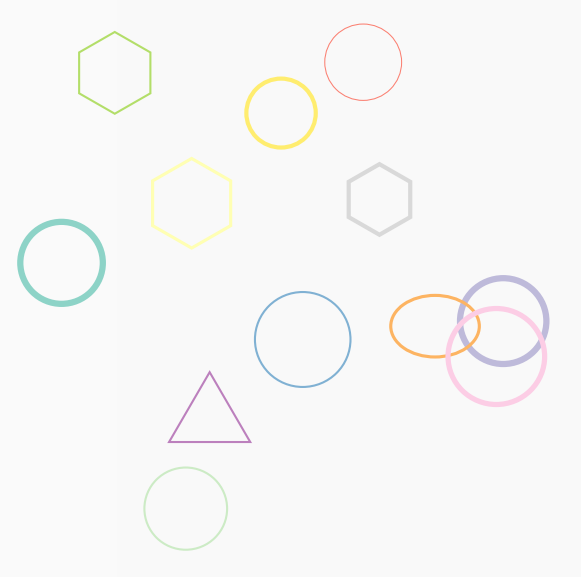[{"shape": "circle", "thickness": 3, "radius": 0.35, "center": [0.106, 0.544]}, {"shape": "hexagon", "thickness": 1.5, "radius": 0.39, "center": [0.33, 0.647]}, {"shape": "circle", "thickness": 3, "radius": 0.37, "center": [0.866, 0.443]}, {"shape": "circle", "thickness": 0.5, "radius": 0.33, "center": [0.625, 0.891]}, {"shape": "circle", "thickness": 1, "radius": 0.41, "center": [0.521, 0.411]}, {"shape": "oval", "thickness": 1.5, "radius": 0.38, "center": [0.748, 0.434]}, {"shape": "hexagon", "thickness": 1, "radius": 0.35, "center": [0.197, 0.873]}, {"shape": "circle", "thickness": 2.5, "radius": 0.42, "center": [0.854, 0.382]}, {"shape": "hexagon", "thickness": 2, "radius": 0.31, "center": [0.653, 0.654]}, {"shape": "triangle", "thickness": 1, "radius": 0.4, "center": [0.361, 0.274]}, {"shape": "circle", "thickness": 1, "radius": 0.36, "center": [0.32, 0.118]}, {"shape": "circle", "thickness": 2, "radius": 0.3, "center": [0.484, 0.803]}]